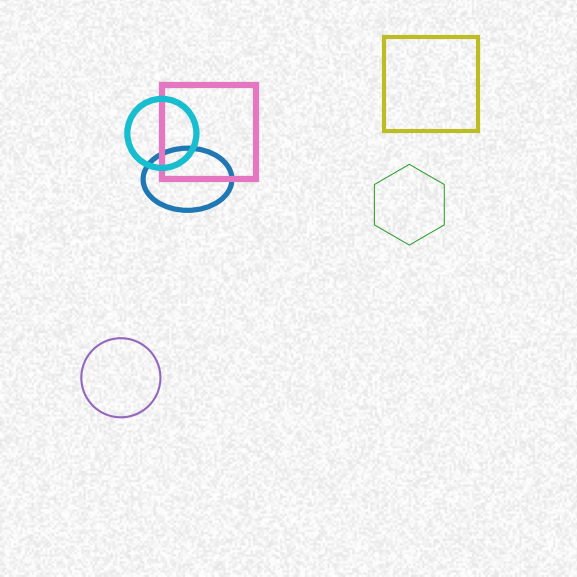[{"shape": "oval", "thickness": 2.5, "radius": 0.38, "center": [0.325, 0.689]}, {"shape": "hexagon", "thickness": 0.5, "radius": 0.35, "center": [0.709, 0.645]}, {"shape": "circle", "thickness": 1, "radius": 0.34, "center": [0.209, 0.345]}, {"shape": "square", "thickness": 3, "radius": 0.41, "center": [0.362, 0.77]}, {"shape": "square", "thickness": 2, "radius": 0.41, "center": [0.747, 0.853]}, {"shape": "circle", "thickness": 3, "radius": 0.3, "center": [0.28, 0.768]}]